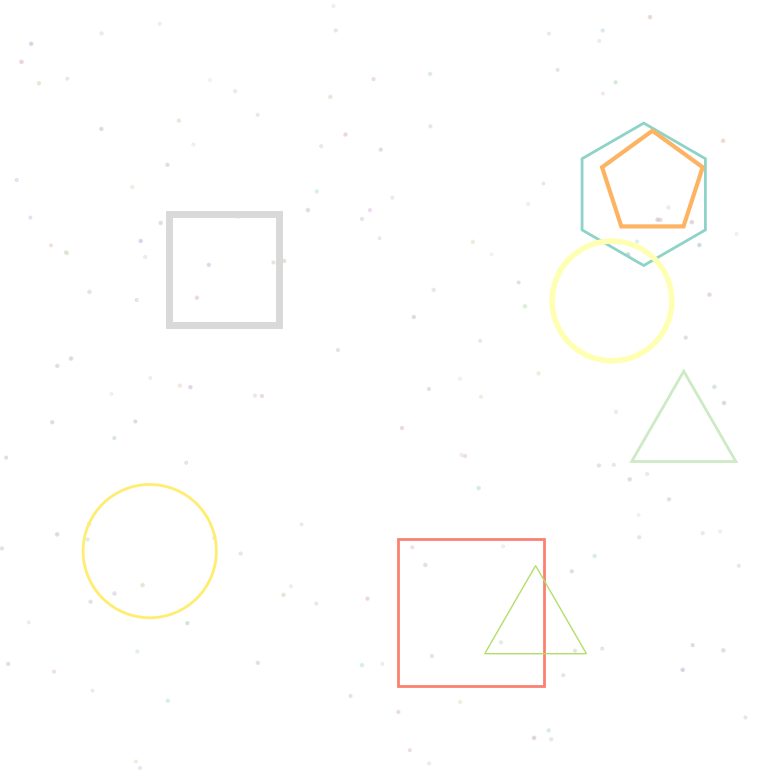[{"shape": "hexagon", "thickness": 1, "radius": 0.46, "center": [0.836, 0.748]}, {"shape": "circle", "thickness": 2, "radius": 0.39, "center": [0.795, 0.609]}, {"shape": "square", "thickness": 1, "radius": 0.47, "center": [0.611, 0.205]}, {"shape": "pentagon", "thickness": 1.5, "radius": 0.34, "center": [0.847, 0.762]}, {"shape": "triangle", "thickness": 0.5, "radius": 0.38, "center": [0.696, 0.189]}, {"shape": "square", "thickness": 2.5, "radius": 0.36, "center": [0.291, 0.65]}, {"shape": "triangle", "thickness": 1, "radius": 0.39, "center": [0.888, 0.44]}, {"shape": "circle", "thickness": 1, "radius": 0.43, "center": [0.194, 0.284]}]